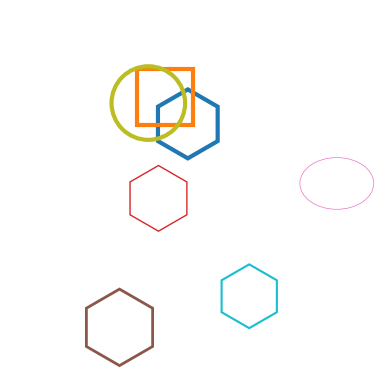[{"shape": "hexagon", "thickness": 3, "radius": 0.45, "center": [0.488, 0.678]}, {"shape": "square", "thickness": 3, "radius": 0.36, "center": [0.429, 0.748]}, {"shape": "hexagon", "thickness": 1, "radius": 0.43, "center": [0.412, 0.485]}, {"shape": "hexagon", "thickness": 2, "radius": 0.5, "center": [0.31, 0.15]}, {"shape": "oval", "thickness": 0.5, "radius": 0.48, "center": [0.875, 0.524]}, {"shape": "circle", "thickness": 3, "radius": 0.48, "center": [0.385, 0.732]}, {"shape": "hexagon", "thickness": 1.5, "radius": 0.41, "center": [0.647, 0.231]}]